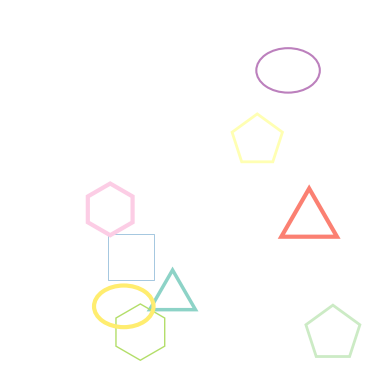[{"shape": "triangle", "thickness": 2.5, "radius": 0.34, "center": [0.448, 0.23]}, {"shape": "pentagon", "thickness": 2, "radius": 0.34, "center": [0.668, 0.635]}, {"shape": "triangle", "thickness": 3, "radius": 0.42, "center": [0.803, 0.427]}, {"shape": "square", "thickness": 0.5, "radius": 0.3, "center": [0.34, 0.332]}, {"shape": "hexagon", "thickness": 1, "radius": 0.37, "center": [0.365, 0.137]}, {"shape": "hexagon", "thickness": 3, "radius": 0.34, "center": [0.286, 0.456]}, {"shape": "oval", "thickness": 1.5, "radius": 0.41, "center": [0.748, 0.817]}, {"shape": "pentagon", "thickness": 2, "radius": 0.37, "center": [0.865, 0.134]}, {"shape": "oval", "thickness": 3, "radius": 0.39, "center": [0.322, 0.204]}]